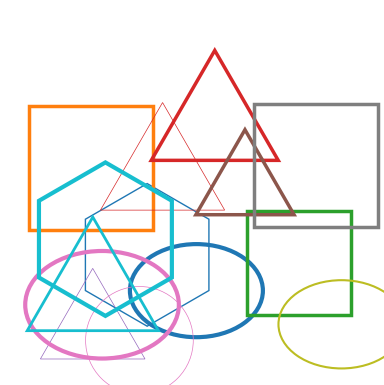[{"shape": "hexagon", "thickness": 1, "radius": 0.93, "center": [0.382, 0.338]}, {"shape": "oval", "thickness": 3, "radius": 0.86, "center": [0.51, 0.245]}, {"shape": "square", "thickness": 2.5, "radius": 0.81, "center": [0.237, 0.563]}, {"shape": "square", "thickness": 2.5, "radius": 0.67, "center": [0.776, 0.318]}, {"shape": "triangle", "thickness": 0.5, "radius": 0.93, "center": [0.422, 0.547]}, {"shape": "triangle", "thickness": 2.5, "radius": 0.95, "center": [0.558, 0.679]}, {"shape": "triangle", "thickness": 0.5, "radius": 0.78, "center": [0.241, 0.146]}, {"shape": "triangle", "thickness": 2.5, "radius": 0.74, "center": [0.636, 0.516]}, {"shape": "oval", "thickness": 3, "radius": 1.0, "center": [0.265, 0.208]}, {"shape": "circle", "thickness": 0.5, "radius": 0.7, "center": [0.362, 0.116]}, {"shape": "square", "thickness": 2.5, "radius": 0.8, "center": [0.821, 0.57]}, {"shape": "oval", "thickness": 1.5, "radius": 0.82, "center": [0.887, 0.158]}, {"shape": "triangle", "thickness": 2, "radius": 0.98, "center": [0.241, 0.239]}, {"shape": "hexagon", "thickness": 3, "radius": 1.0, "center": [0.274, 0.379]}]